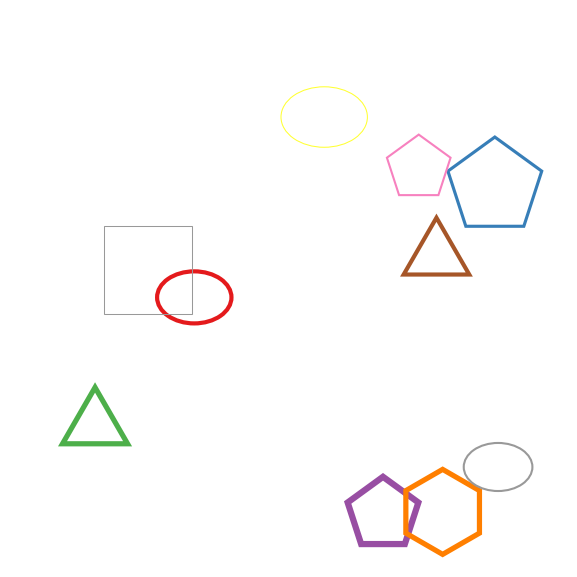[{"shape": "oval", "thickness": 2, "radius": 0.32, "center": [0.336, 0.484]}, {"shape": "pentagon", "thickness": 1.5, "radius": 0.43, "center": [0.857, 0.676]}, {"shape": "triangle", "thickness": 2.5, "radius": 0.33, "center": [0.165, 0.263]}, {"shape": "pentagon", "thickness": 3, "radius": 0.32, "center": [0.663, 0.109]}, {"shape": "hexagon", "thickness": 2.5, "radius": 0.37, "center": [0.767, 0.113]}, {"shape": "oval", "thickness": 0.5, "radius": 0.37, "center": [0.561, 0.796]}, {"shape": "triangle", "thickness": 2, "radius": 0.33, "center": [0.756, 0.557]}, {"shape": "pentagon", "thickness": 1, "radius": 0.29, "center": [0.725, 0.708]}, {"shape": "square", "thickness": 0.5, "radius": 0.38, "center": [0.256, 0.531]}, {"shape": "oval", "thickness": 1, "radius": 0.3, "center": [0.862, 0.19]}]